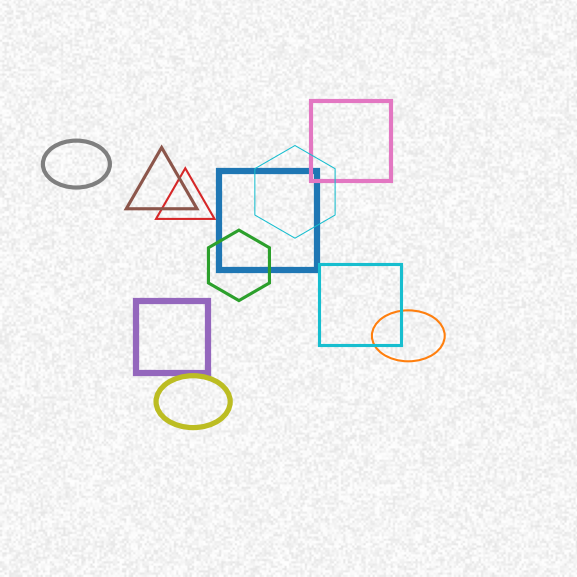[{"shape": "square", "thickness": 3, "radius": 0.42, "center": [0.464, 0.617]}, {"shape": "oval", "thickness": 1, "radius": 0.32, "center": [0.707, 0.418]}, {"shape": "hexagon", "thickness": 1.5, "radius": 0.3, "center": [0.414, 0.54]}, {"shape": "triangle", "thickness": 1, "radius": 0.29, "center": [0.321, 0.649]}, {"shape": "square", "thickness": 3, "radius": 0.31, "center": [0.297, 0.415]}, {"shape": "triangle", "thickness": 1.5, "radius": 0.35, "center": [0.28, 0.673]}, {"shape": "square", "thickness": 2, "radius": 0.34, "center": [0.607, 0.755]}, {"shape": "oval", "thickness": 2, "radius": 0.29, "center": [0.132, 0.715]}, {"shape": "oval", "thickness": 2.5, "radius": 0.32, "center": [0.334, 0.304]}, {"shape": "square", "thickness": 1.5, "radius": 0.35, "center": [0.623, 0.472]}, {"shape": "hexagon", "thickness": 0.5, "radius": 0.4, "center": [0.511, 0.667]}]